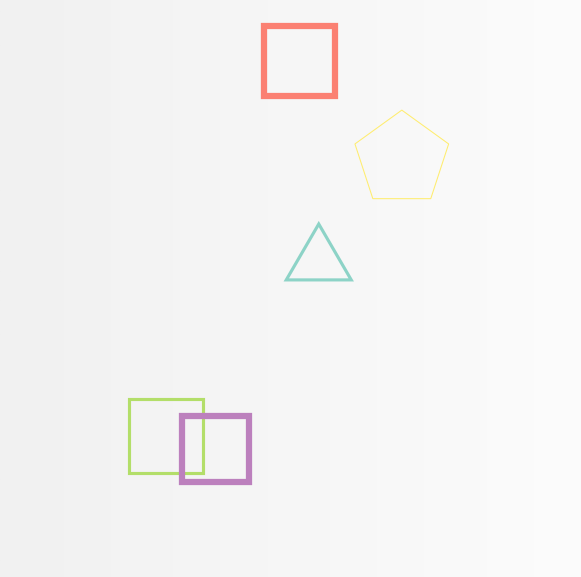[{"shape": "triangle", "thickness": 1.5, "radius": 0.32, "center": [0.548, 0.547]}, {"shape": "square", "thickness": 3, "radius": 0.3, "center": [0.515, 0.893]}, {"shape": "square", "thickness": 1.5, "radius": 0.32, "center": [0.285, 0.244]}, {"shape": "square", "thickness": 3, "radius": 0.29, "center": [0.37, 0.221]}, {"shape": "pentagon", "thickness": 0.5, "radius": 0.42, "center": [0.691, 0.724]}]